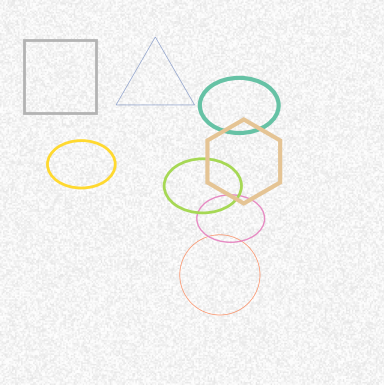[{"shape": "oval", "thickness": 3, "radius": 0.51, "center": [0.621, 0.726]}, {"shape": "circle", "thickness": 0.5, "radius": 0.52, "center": [0.571, 0.286]}, {"shape": "triangle", "thickness": 0.5, "radius": 0.59, "center": [0.403, 0.786]}, {"shape": "oval", "thickness": 1, "radius": 0.44, "center": [0.599, 0.432]}, {"shape": "oval", "thickness": 2, "radius": 0.5, "center": [0.527, 0.517]}, {"shape": "oval", "thickness": 2, "radius": 0.44, "center": [0.211, 0.573]}, {"shape": "hexagon", "thickness": 3, "radius": 0.55, "center": [0.633, 0.581]}, {"shape": "square", "thickness": 2, "radius": 0.47, "center": [0.156, 0.801]}]